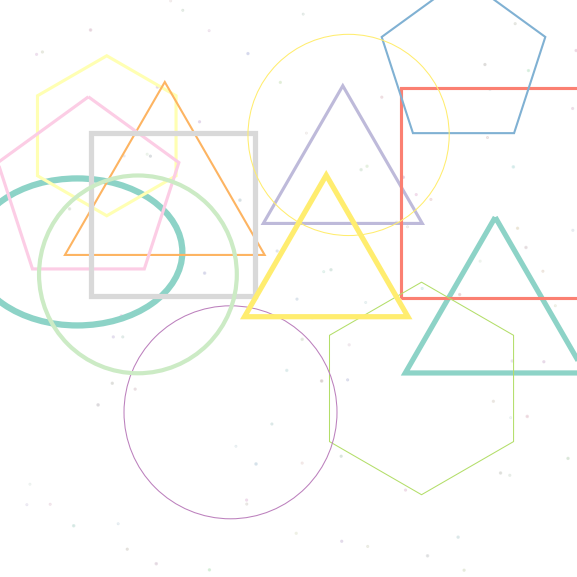[{"shape": "triangle", "thickness": 2.5, "radius": 0.9, "center": [0.858, 0.443]}, {"shape": "oval", "thickness": 3, "radius": 0.91, "center": [0.134, 0.563]}, {"shape": "hexagon", "thickness": 1.5, "radius": 0.69, "center": [0.185, 0.764]}, {"shape": "triangle", "thickness": 1.5, "radius": 0.79, "center": [0.594, 0.692]}, {"shape": "square", "thickness": 1.5, "radius": 0.91, "center": [0.877, 0.664]}, {"shape": "pentagon", "thickness": 1, "radius": 0.74, "center": [0.803, 0.889]}, {"shape": "triangle", "thickness": 1, "radius": 1.0, "center": [0.285, 0.658]}, {"shape": "hexagon", "thickness": 0.5, "radius": 0.92, "center": [0.73, 0.327]}, {"shape": "pentagon", "thickness": 1.5, "radius": 0.82, "center": [0.153, 0.667]}, {"shape": "square", "thickness": 2.5, "radius": 0.71, "center": [0.3, 0.628]}, {"shape": "circle", "thickness": 0.5, "radius": 0.92, "center": [0.399, 0.285]}, {"shape": "circle", "thickness": 2, "radius": 0.86, "center": [0.239, 0.524]}, {"shape": "circle", "thickness": 0.5, "radius": 0.87, "center": [0.604, 0.765]}, {"shape": "triangle", "thickness": 2.5, "radius": 0.82, "center": [0.565, 0.532]}]